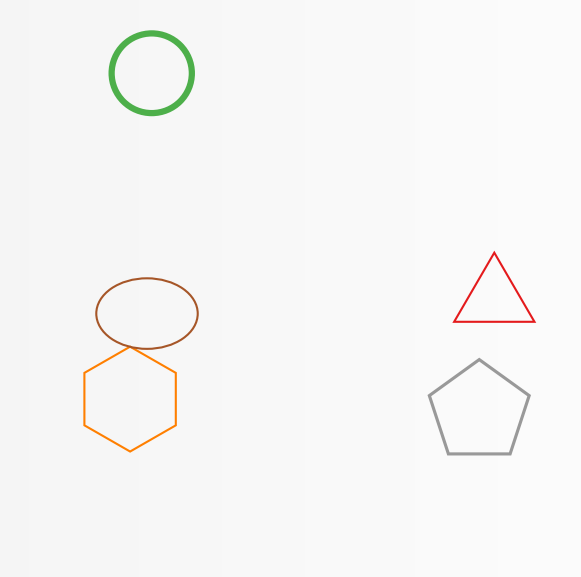[{"shape": "triangle", "thickness": 1, "radius": 0.4, "center": [0.85, 0.482]}, {"shape": "circle", "thickness": 3, "radius": 0.34, "center": [0.261, 0.872]}, {"shape": "hexagon", "thickness": 1, "radius": 0.45, "center": [0.224, 0.308]}, {"shape": "oval", "thickness": 1, "radius": 0.44, "center": [0.253, 0.456]}, {"shape": "pentagon", "thickness": 1.5, "radius": 0.45, "center": [0.825, 0.286]}]